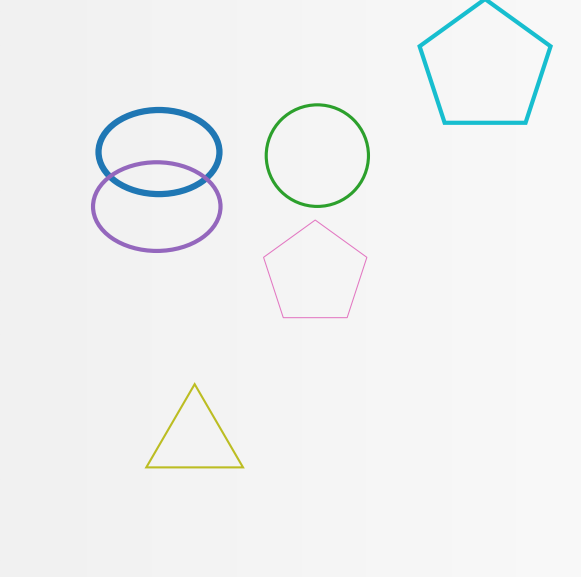[{"shape": "oval", "thickness": 3, "radius": 0.52, "center": [0.274, 0.736]}, {"shape": "circle", "thickness": 1.5, "radius": 0.44, "center": [0.546, 0.73]}, {"shape": "oval", "thickness": 2, "radius": 0.55, "center": [0.27, 0.641]}, {"shape": "pentagon", "thickness": 0.5, "radius": 0.47, "center": [0.542, 0.525]}, {"shape": "triangle", "thickness": 1, "radius": 0.48, "center": [0.335, 0.238]}, {"shape": "pentagon", "thickness": 2, "radius": 0.59, "center": [0.835, 0.882]}]